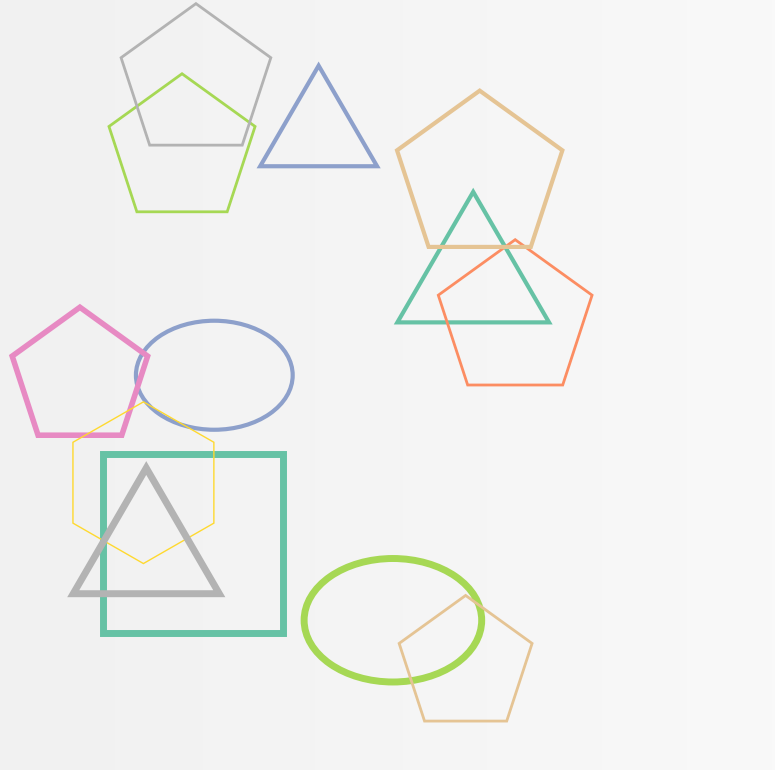[{"shape": "square", "thickness": 2.5, "radius": 0.58, "center": [0.249, 0.294]}, {"shape": "triangle", "thickness": 1.5, "radius": 0.56, "center": [0.611, 0.638]}, {"shape": "pentagon", "thickness": 1, "radius": 0.52, "center": [0.665, 0.584]}, {"shape": "oval", "thickness": 1.5, "radius": 0.51, "center": [0.277, 0.513]}, {"shape": "triangle", "thickness": 1.5, "radius": 0.44, "center": [0.411, 0.828]}, {"shape": "pentagon", "thickness": 2, "radius": 0.46, "center": [0.103, 0.509]}, {"shape": "pentagon", "thickness": 1, "radius": 0.5, "center": [0.235, 0.805]}, {"shape": "oval", "thickness": 2.5, "radius": 0.57, "center": [0.507, 0.194]}, {"shape": "hexagon", "thickness": 0.5, "radius": 0.52, "center": [0.185, 0.373]}, {"shape": "pentagon", "thickness": 1.5, "radius": 0.56, "center": [0.619, 0.77]}, {"shape": "pentagon", "thickness": 1, "radius": 0.45, "center": [0.601, 0.137]}, {"shape": "triangle", "thickness": 2.5, "radius": 0.54, "center": [0.189, 0.283]}, {"shape": "pentagon", "thickness": 1, "radius": 0.51, "center": [0.253, 0.894]}]